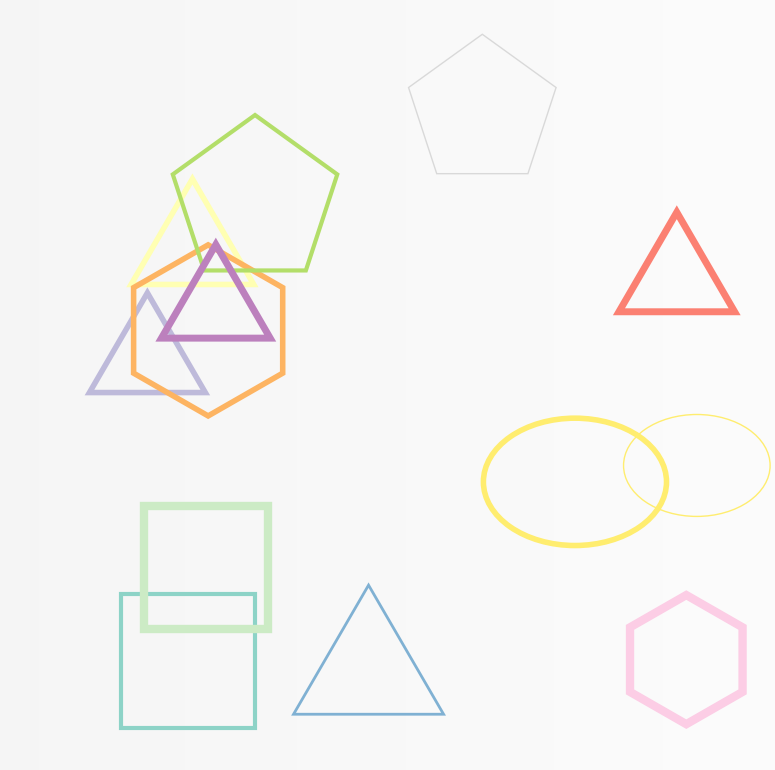[{"shape": "square", "thickness": 1.5, "radius": 0.44, "center": [0.243, 0.141]}, {"shape": "triangle", "thickness": 2, "radius": 0.46, "center": [0.248, 0.676]}, {"shape": "triangle", "thickness": 2, "radius": 0.43, "center": [0.19, 0.533]}, {"shape": "triangle", "thickness": 2.5, "radius": 0.43, "center": [0.873, 0.638]}, {"shape": "triangle", "thickness": 1, "radius": 0.56, "center": [0.476, 0.128]}, {"shape": "hexagon", "thickness": 2, "radius": 0.56, "center": [0.269, 0.571]}, {"shape": "pentagon", "thickness": 1.5, "radius": 0.56, "center": [0.329, 0.739]}, {"shape": "hexagon", "thickness": 3, "radius": 0.42, "center": [0.886, 0.143]}, {"shape": "pentagon", "thickness": 0.5, "radius": 0.5, "center": [0.622, 0.855]}, {"shape": "triangle", "thickness": 2.5, "radius": 0.41, "center": [0.278, 0.601]}, {"shape": "square", "thickness": 3, "radius": 0.4, "center": [0.266, 0.263]}, {"shape": "oval", "thickness": 0.5, "radius": 0.47, "center": [0.899, 0.396]}, {"shape": "oval", "thickness": 2, "radius": 0.59, "center": [0.742, 0.374]}]